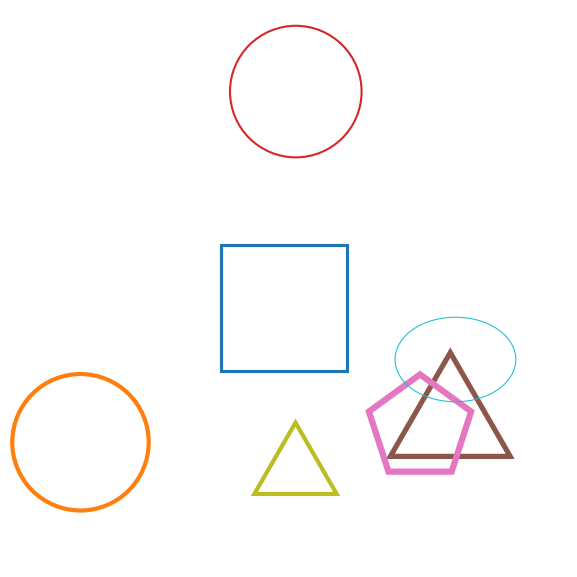[{"shape": "square", "thickness": 1.5, "radius": 0.55, "center": [0.492, 0.466]}, {"shape": "circle", "thickness": 2, "radius": 0.59, "center": [0.139, 0.233]}, {"shape": "circle", "thickness": 1, "radius": 0.57, "center": [0.512, 0.841]}, {"shape": "triangle", "thickness": 2.5, "radius": 0.6, "center": [0.78, 0.269]}, {"shape": "pentagon", "thickness": 3, "radius": 0.47, "center": [0.727, 0.258]}, {"shape": "triangle", "thickness": 2, "radius": 0.41, "center": [0.512, 0.185]}, {"shape": "oval", "thickness": 0.5, "radius": 0.52, "center": [0.789, 0.377]}]